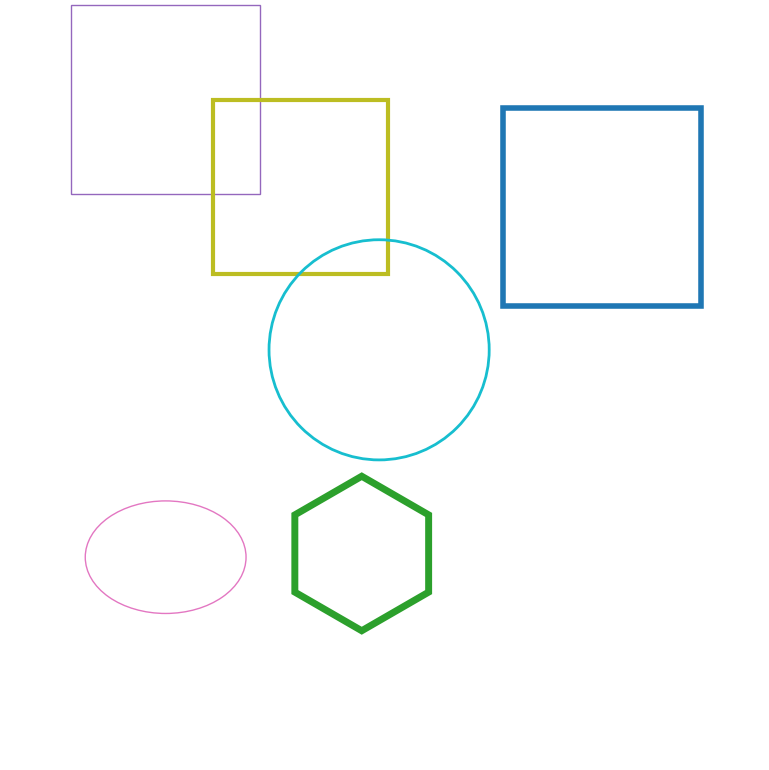[{"shape": "square", "thickness": 2, "radius": 0.64, "center": [0.782, 0.731]}, {"shape": "hexagon", "thickness": 2.5, "radius": 0.5, "center": [0.47, 0.281]}, {"shape": "square", "thickness": 0.5, "radius": 0.62, "center": [0.215, 0.871]}, {"shape": "oval", "thickness": 0.5, "radius": 0.52, "center": [0.215, 0.276]}, {"shape": "square", "thickness": 1.5, "radius": 0.57, "center": [0.39, 0.757]}, {"shape": "circle", "thickness": 1, "radius": 0.71, "center": [0.492, 0.546]}]